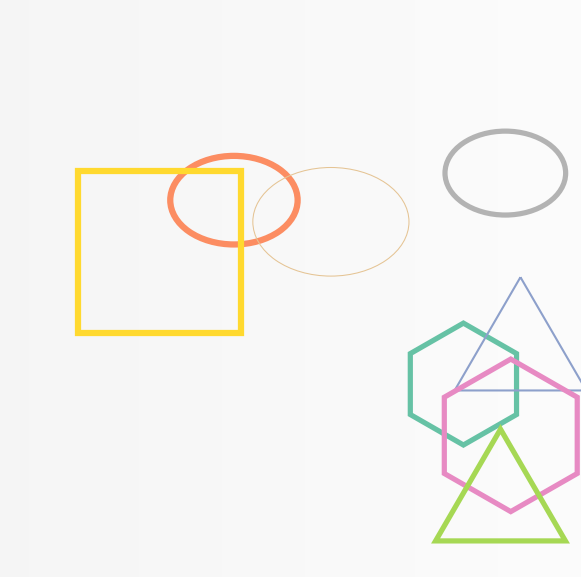[{"shape": "hexagon", "thickness": 2.5, "radius": 0.53, "center": [0.797, 0.334]}, {"shape": "oval", "thickness": 3, "radius": 0.55, "center": [0.402, 0.653]}, {"shape": "triangle", "thickness": 1, "radius": 0.65, "center": [0.895, 0.388]}, {"shape": "hexagon", "thickness": 2.5, "radius": 0.66, "center": [0.879, 0.245]}, {"shape": "triangle", "thickness": 2.5, "radius": 0.64, "center": [0.861, 0.127]}, {"shape": "square", "thickness": 3, "radius": 0.7, "center": [0.274, 0.563]}, {"shape": "oval", "thickness": 0.5, "radius": 0.67, "center": [0.569, 0.615]}, {"shape": "oval", "thickness": 2.5, "radius": 0.52, "center": [0.869, 0.699]}]